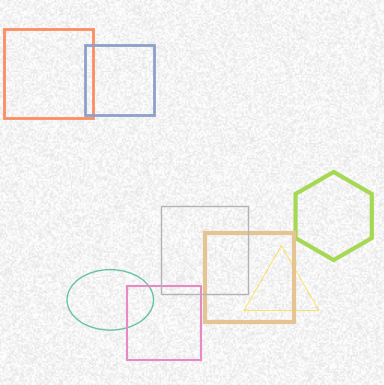[{"shape": "oval", "thickness": 1, "radius": 0.56, "center": [0.286, 0.221]}, {"shape": "square", "thickness": 2, "radius": 0.58, "center": [0.126, 0.809]}, {"shape": "square", "thickness": 2, "radius": 0.45, "center": [0.311, 0.792]}, {"shape": "square", "thickness": 1.5, "radius": 0.48, "center": [0.427, 0.161]}, {"shape": "hexagon", "thickness": 3, "radius": 0.57, "center": [0.867, 0.439]}, {"shape": "triangle", "thickness": 0.5, "radius": 0.56, "center": [0.731, 0.25]}, {"shape": "square", "thickness": 3, "radius": 0.57, "center": [0.648, 0.279]}, {"shape": "square", "thickness": 1, "radius": 0.57, "center": [0.531, 0.351]}]